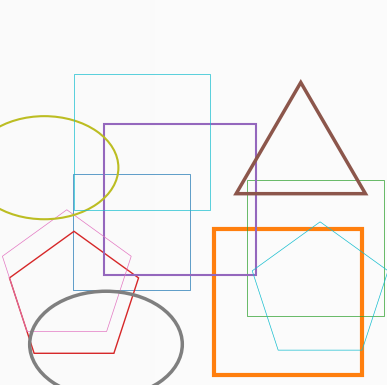[{"shape": "square", "thickness": 0.5, "radius": 0.75, "center": [0.338, 0.397]}, {"shape": "square", "thickness": 3, "radius": 0.95, "center": [0.743, 0.216]}, {"shape": "square", "thickness": 0.5, "radius": 0.88, "center": [0.814, 0.357]}, {"shape": "pentagon", "thickness": 1, "radius": 0.88, "center": [0.191, 0.224]}, {"shape": "square", "thickness": 1.5, "radius": 0.98, "center": [0.464, 0.482]}, {"shape": "triangle", "thickness": 2.5, "radius": 0.96, "center": [0.776, 0.593]}, {"shape": "pentagon", "thickness": 0.5, "radius": 0.87, "center": [0.172, 0.28]}, {"shape": "oval", "thickness": 2.5, "radius": 0.98, "center": [0.274, 0.106]}, {"shape": "oval", "thickness": 1.5, "radius": 0.96, "center": [0.114, 0.564]}, {"shape": "pentagon", "thickness": 0.5, "radius": 0.92, "center": [0.826, 0.24]}, {"shape": "square", "thickness": 0.5, "radius": 0.88, "center": [0.367, 0.632]}]